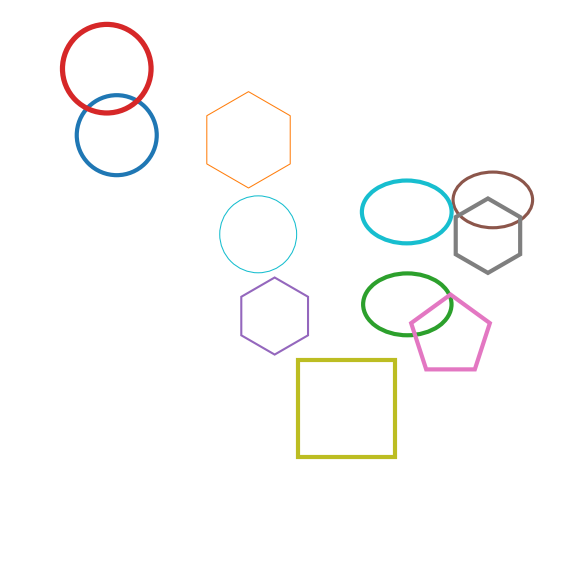[{"shape": "circle", "thickness": 2, "radius": 0.35, "center": [0.202, 0.765]}, {"shape": "hexagon", "thickness": 0.5, "radius": 0.42, "center": [0.43, 0.757]}, {"shape": "oval", "thickness": 2, "radius": 0.38, "center": [0.705, 0.472]}, {"shape": "circle", "thickness": 2.5, "radius": 0.38, "center": [0.185, 0.88]}, {"shape": "hexagon", "thickness": 1, "radius": 0.33, "center": [0.476, 0.452]}, {"shape": "oval", "thickness": 1.5, "radius": 0.34, "center": [0.853, 0.653]}, {"shape": "pentagon", "thickness": 2, "radius": 0.36, "center": [0.78, 0.417]}, {"shape": "hexagon", "thickness": 2, "radius": 0.32, "center": [0.845, 0.591]}, {"shape": "square", "thickness": 2, "radius": 0.42, "center": [0.6, 0.292]}, {"shape": "circle", "thickness": 0.5, "radius": 0.33, "center": [0.447, 0.593]}, {"shape": "oval", "thickness": 2, "radius": 0.39, "center": [0.704, 0.632]}]